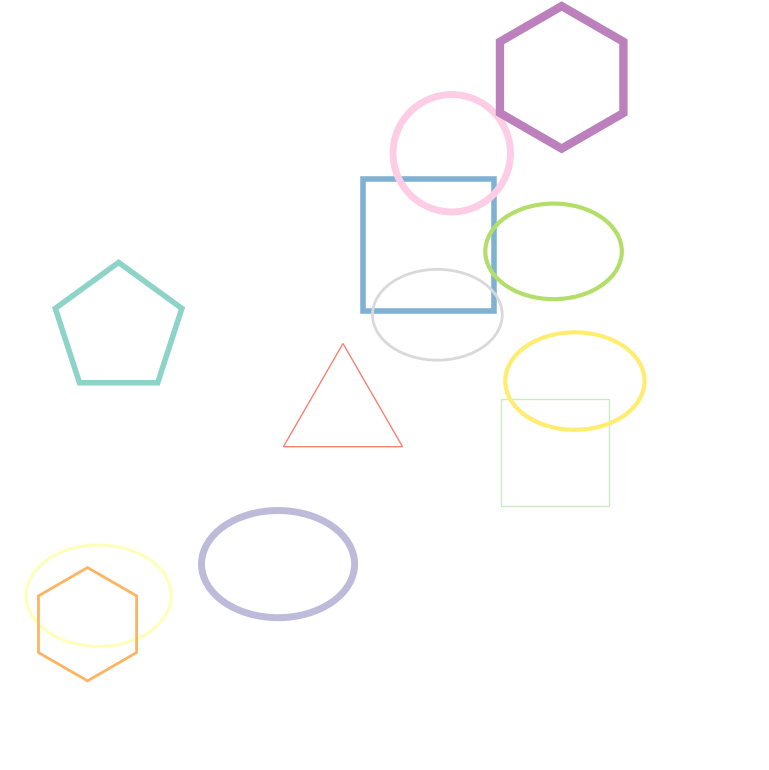[{"shape": "pentagon", "thickness": 2, "radius": 0.43, "center": [0.154, 0.573]}, {"shape": "oval", "thickness": 1, "radius": 0.47, "center": [0.128, 0.226]}, {"shape": "oval", "thickness": 2.5, "radius": 0.5, "center": [0.361, 0.267]}, {"shape": "triangle", "thickness": 0.5, "radius": 0.45, "center": [0.445, 0.465]}, {"shape": "square", "thickness": 2, "radius": 0.43, "center": [0.557, 0.682]}, {"shape": "hexagon", "thickness": 1, "radius": 0.37, "center": [0.114, 0.189]}, {"shape": "oval", "thickness": 1.5, "radius": 0.44, "center": [0.719, 0.674]}, {"shape": "circle", "thickness": 2.5, "radius": 0.38, "center": [0.587, 0.801]}, {"shape": "oval", "thickness": 1, "radius": 0.42, "center": [0.568, 0.591]}, {"shape": "hexagon", "thickness": 3, "radius": 0.46, "center": [0.729, 0.9]}, {"shape": "square", "thickness": 0.5, "radius": 0.35, "center": [0.721, 0.412]}, {"shape": "oval", "thickness": 1.5, "radius": 0.45, "center": [0.747, 0.505]}]